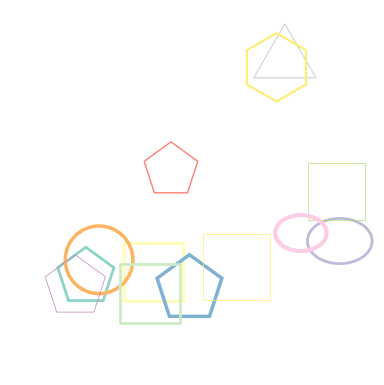[{"shape": "pentagon", "thickness": 2, "radius": 0.38, "center": [0.223, 0.281]}, {"shape": "square", "thickness": 2, "radius": 0.38, "center": [0.4, 0.294]}, {"shape": "oval", "thickness": 2, "radius": 0.42, "center": [0.883, 0.374]}, {"shape": "pentagon", "thickness": 1, "radius": 0.37, "center": [0.444, 0.558]}, {"shape": "pentagon", "thickness": 2.5, "radius": 0.44, "center": [0.492, 0.25]}, {"shape": "circle", "thickness": 2.5, "radius": 0.44, "center": [0.257, 0.325]}, {"shape": "square", "thickness": 0.5, "radius": 0.37, "center": [0.875, 0.504]}, {"shape": "oval", "thickness": 3, "radius": 0.33, "center": [0.782, 0.395]}, {"shape": "triangle", "thickness": 1, "radius": 0.47, "center": [0.74, 0.845]}, {"shape": "pentagon", "thickness": 0.5, "radius": 0.41, "center": [0.196, 0.256]}, {"shape": "square", "thickness": 2, "radius": 0.39, "center": [0.389, 0.238]}, {"shape": "hexagon", "thickness": 1.5, "radius": 0.44, "center": [0.718, 0.825]}, {"shape": "square", "thickness": 0.5, "radius": 0.43, "center": [0.614, 0.307]}]